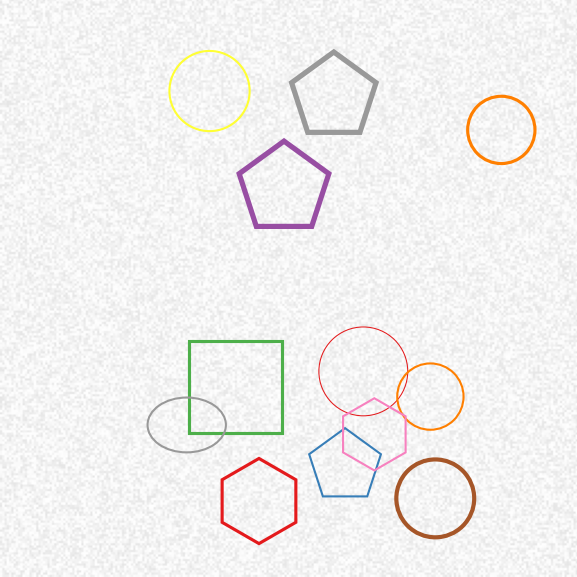[{"shape": "circle", "thickness": 0.5, "radius": 0.38, "center": [0.629, 0.356]}, {"shape": "hexagon", "thickness": 1.5, "radius": 0.37, "center": [0.448, 0.132]}, {"shape": "pentagon", "thickness": 1, "radius": 0.33, "center": [0.597, 0.192]}, {"shape": "square", "thickness": 1.5, "radius": 0.4, "center": [0.407, 0.329]}, {"shape": "pentagon", "thickness": 2.5, "radius": 0.41, "center": [0.492, 0.673]}, {"shape": "circle", "thickness": 1, "radius": 0.29, "center": [0.745, 0.312]}, {"shape": "circle", "thickness": 1.5, "radius": 0.29, "center": [0.868, 0.774]}, {"shape": "circle", "thickness": 1, "radius": 0.35, "center": [0.363, 0.842]}, {"shape": "circle", "thickness": 2, "radius": 0.34, "center": [0.754, 0.136]}, {"shape": "hexagon", "thickness": 1, "radius": 0.31, "center": [0.648, 0.247]}, {"shape": "oval", "thickness": 1, "radius": 0.34, "center": [0.323, 0.263]}, {"shape": "pentagon", "thickness": 2.5, "radius": 0.38, "center": [0.578, 0.832]}]